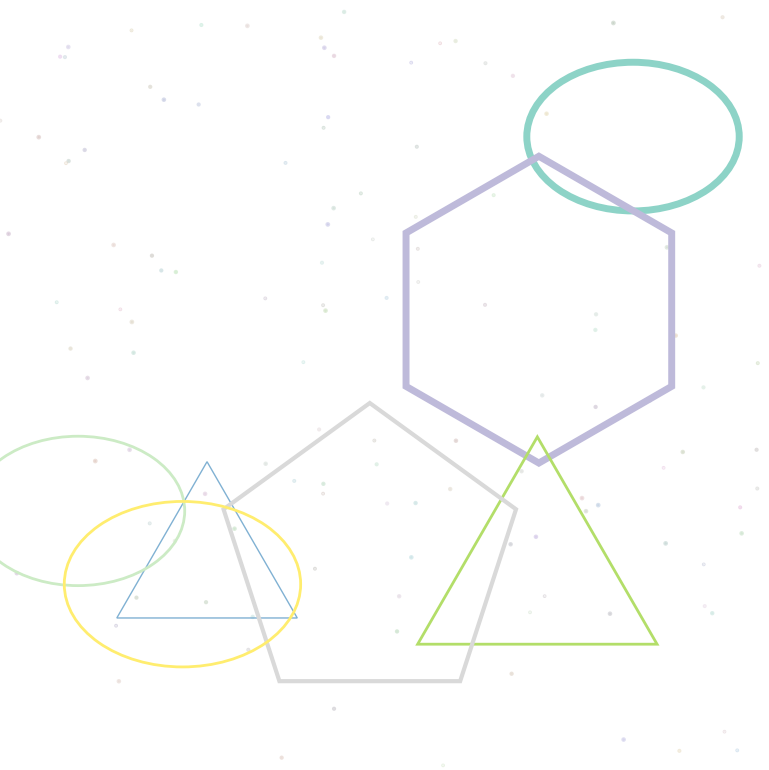[{"shape": "oval", "thickness": 2.5, "radius": 0.69, "center": [0.822, 0.823]}, {"shape": "hexagon", "thickness": 2.5, "radius": 1.0, "center": [0.7, 0.598]}, {"shape": "triangle", "thickness": 0.5, "radius": 0.68, "center": [0.269, 0.265]}, {"shape": "triangle", "thickness": 1, "radius": 0.9, "center": [0.698, 0.253]}, {"shape": "pentagon", "thickness": 1.5, "radius": 1.0, "center": [0.48, 0.277]}, {"shape": "oval", "thickness": 1, "radius": 0.69, "center": [0.101, 0.336]}, {"shape": "oval", "thickness": 1, "radius": 0.77, "center": [0.237, 0.241]}]